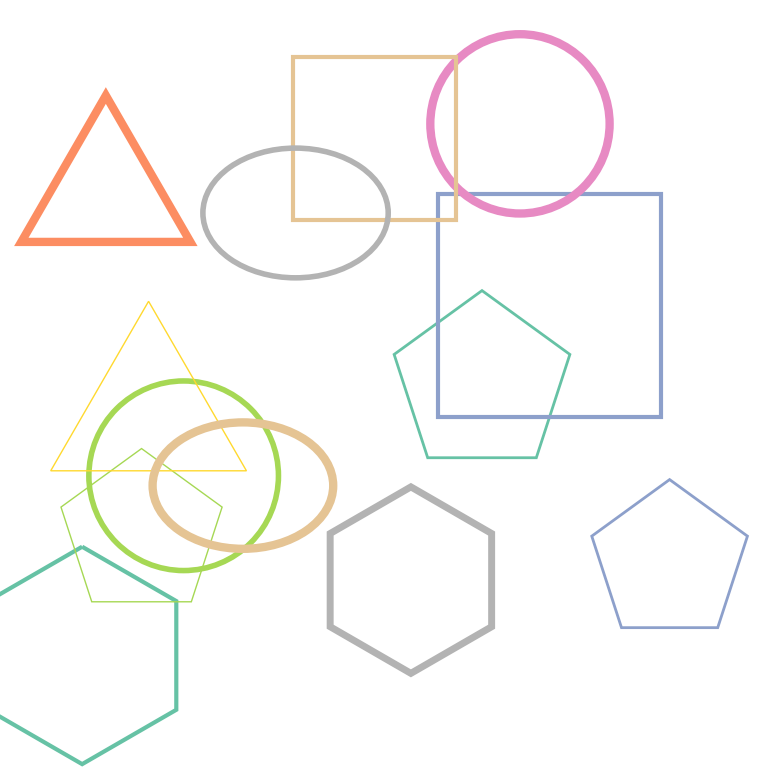[{"shape": "hexagon", "thickness": 1.5, "radius": 0.71, "center": [0.107, 0.149]}, {"shape": "pentagon", "thickness": 1, "radius": 0.6, "center": [0.626, 0.503]}, {"shape": "triangle", "thickness": 3, "radius": 0.63, "center": [0.137, 0.749]}, {"shape": "square", "thickness": 1.5, "radius": 0.72, "center": [0.713, 0.604]}, {"shape": "pentagon", "thickness": 1, "radius": 0.53, "center": [0.87, 0.271]}, {"shape": "circle", "thickness": 3, "radius": 0.58, "center": [0.675, 0.839]}, {"shape": "circle", "thickness": 2, "radius": 0.62, "center": [0.239, 0.382]}, {"shape": "pentagon", "thickness": 0.5, "radius": 0.55, "center": [0.184, 0.307]}, {"shape": "triangle", "thickness": 0.5, "radius": 0.73, "center": [0.193, 0.462]}, {"shape": "square", "thickness": 1.5, "radius": 0.53, "center": [0.487, 0.821]}, {"shape": "oval", "thickness": 3, "radius": 0.59, "center": [0.315, 0.369]}, {"shape": "hexagon", "thickness": 2.5, "radius": 0.61, "center": [0.534, 0.247]}, {"shape": "oval", "thickness": 2, "radius": 0.6, "center": [0.384, 0.723]}]